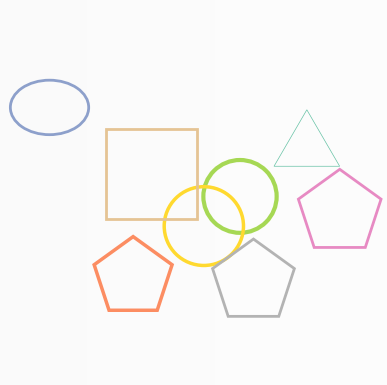[{"shape": "triangle", "thickness": 0.5, "radius": 0.49, "center": [0.792, 0.617]}, {"shape": "pentagon", "thickness": 2.5, "radius": 0.53, "center": [0.344, 0.28]}, {"shape": "oval", "thickness": 2, "radius": 0.51, "center": [0.128, 0.721]}, {"shape": "pentagon", "thickness": 2, "radius": 0.56, "center": [0.877, 0.448]}, {"shape": "circle", "thickness": 3, "radius": 0.47, "center": [0.619, 0.49]}, {"shape": "circle", "thickness": 2.5, "radius": 0.51, "center": [0.526, 0.413]}, {"shape": "square", "thickness": 2, "radius": 0.58, "center": [0.391, 0.548]}, {"shape": "pentagon", "thickness": 2, "radius": 0.56, "center": [0.654, 0.268]}]